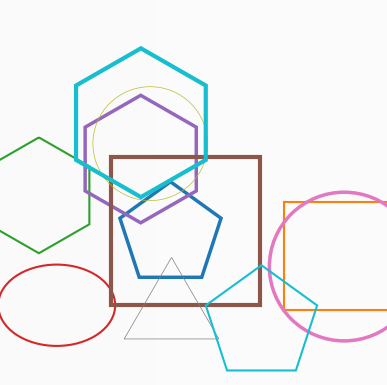[{"shape": "pentagon", "thickness": 2.5, "radius": 0.69, "center": [0.44, 0.391]}, {"shape": "square", "thickness": 1.5, "radius": 0.7, "center": [0.872, 0.334]}, {"shape": "hexagon", "thickness": 1.5, "radius": 0.75, "center": [0.1, 0.493]}, {"shape": "oval", "thickness": 1.5, "radius": 0.75, "center": [0.146, 0.207]}, {"shape": "hexagon", "thickness": 2.5, "radius": 0.83, "center": [0.363, 0.587]}, {"shape": "square", "thickness": 3, "radius": 0.96, "center": [0.479, 0.4]}, {"shape": "circle", "thickness": 2.5, "radius": 0.97, "center": [0.888, 0.308]}, {"shape": "triangle", "thickness": 0.5, "radius": 0.71, "center": [0.443, 0.19]}, {"shape": "circle", "thickness": 0.5, "radius": 0.74, "center": [0.388, 0.627]}, {"shape": "pentagon", "thickness": 1.5, "radius": 0.76, "center": [0.675, 0.16]}, {"shape": "hexagon", "thickness": 3, "radius": 0.97, "center": [0.364, 0.681]}]